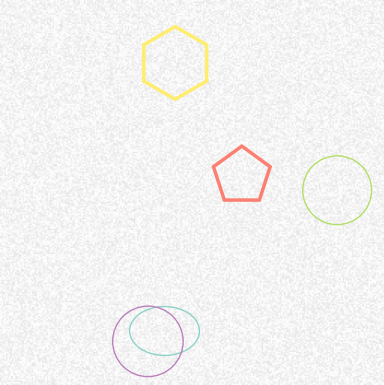[{"shape": "oval", "thickness": 1, "radius": 0.45, "center": [0.427, 0.14]}, {"shape": "pentagon", "thickness": 2.5, "radius": 0.39, "center": [0.628, 0.543]}, {"shape": "circle", "thickness": 1, "radius": 0.45, "center": [0.876, 0.506]}, {"shape": "circle", "thickness": 1, "radius": 0.46, "center": [0.384, 0.113]}, {"shape": "hexagon", "thickness": 2.5, "radius": 0.47, "center": [0.455, 0.836]}]